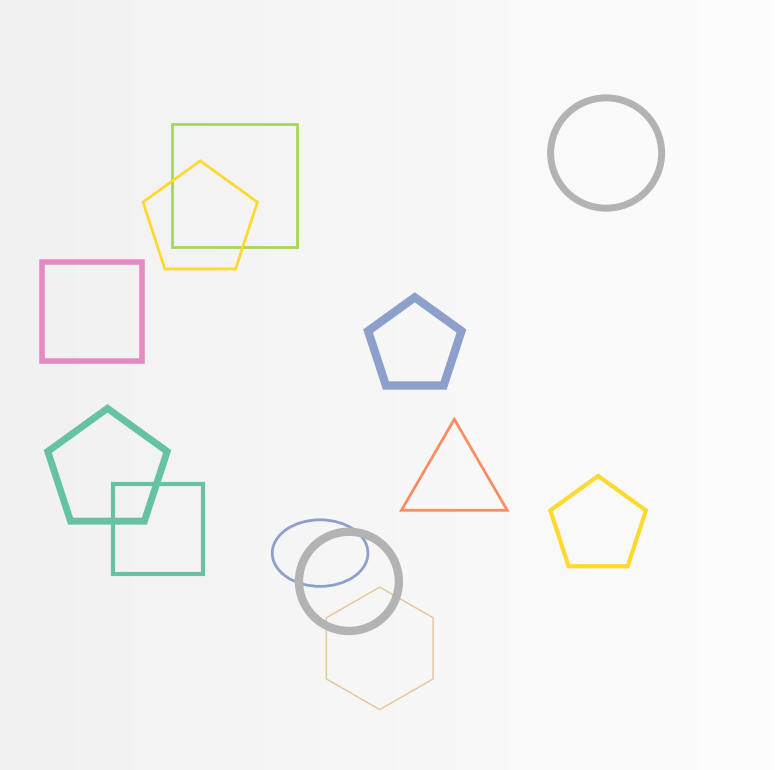[{"shape": "square", "thickness": 1.5, "radius": 0.29, "center": [0.204, 0.312]}, {"shape": "pentagon", "thickness": 2.5, "radius": 0.4, "center": [0.139, 0.389]}, {"shape": "triangle", "thickness": 1, "radius": 0.39, "center": [0.586, 0.377]}, {"shape": "pentagon", "thickness": 3, "radius": 0.32, "center": [0.535, 0.551]}, {"shape": "oval", "thickness": 1, "radius": 0.31, "center": [0.413, 0.282]}, {"shape": "square", "thickness": 2, "radius": 0.32, "center": [0.119, 0.595]}, {"shape": "square", "thickness": 1, "radius": 0.4, "center": [0.302, 0.759]}, {"shape": "pentagon", "thickness": 1, "radius": 0.39, "center": [0.258, 0.714]}, {"shape": "pentagon", "thickness": 1.5, "radius": 0.32, "center": [0.772, 0.317]}, {"shape": "hexagon", "thickness": 0.5, "radius": 0.4, "center": [0.49, 0.158]}, {"shape": "circle", "thickness": 3, "radius": 0.32, "center": [0.45, 0.245]}, {"shape": "circle", "thickness": 2.5, "radius": 0.36, "center": [0.782, 0.801]}]